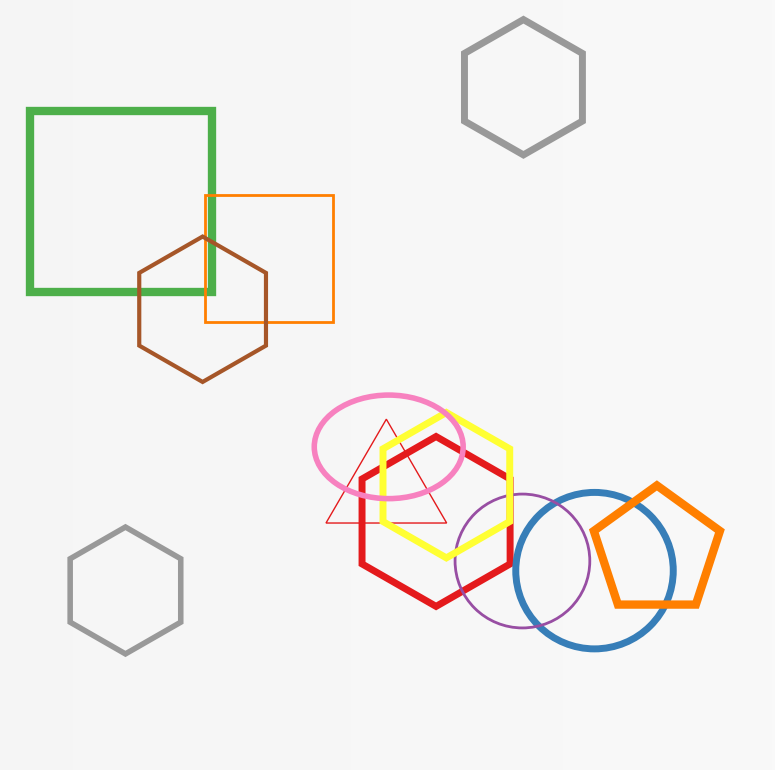[{"shape": "triangle", "thickness": 0.5, "radius": 0.45, "center": [0.498, 0.366]}, {"shape": "hexagon", "thickness": 2.5, "radius": 0.55, "center": [0.563, 0.323]}, {"shape": "circle", "thickness": 2.5, "radius": 0.51, "center": [0.767, 0.259]}, {"shape": "square", "thickness": 3, "radius": 0.59, "center": [0.156, 0.738]}, {"shape": "circle", "thickness": 1, "radius": 0.43, "center": [0.674, 0.271]}, {"shape": "pentagon", "thickness": 3, "radius": 0.43, "center": [0.848, 0.284]}, {"shape": "square", "thickness": 1, "radius": 0.41, "center": [0.347, 0.664]}, {"shape": "hexagon", "thickness": 2.5, "radius": 0.47, "center": [0.576, 0.37]}, {"shape": "hexagon", "thickness": 1.5, "radius": 0.47, "center": [0.261, 0.598]}, {"shape": "oval", "thickness": 2, "radius": 0.48, "center": [0.502, 0.42]}, {"shape": "hexagon", "thickness": 2, "radius": 0.41, "center": [0.162, 0.233]}, {"shape": "hexagon", "thickness": 2.5, "radius": 0.44, "center": [0.675, 0.887]}]